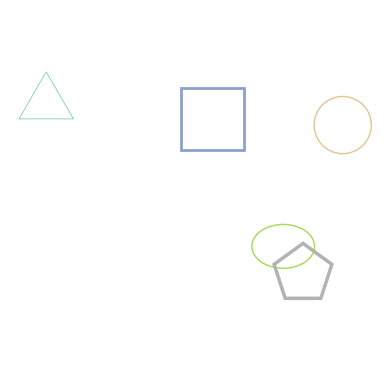[{"shape": "triangle", "thickness": 0.5, "radius": 0.41, "center": [0.12, 0.732]}, {"shape": "square", "thickness": 2, "radius": 0.4, "center": [0.552, 0.692]}, {"shape": "oval", "thickness": 1, "radius": 0.41, "center": [0.736, 0.36]}, {"shape": "circle", "thickness": 1, "radius": 0.37, "center": [0.89, 0.675]}, {"shape": "pentagon", "thickness": 2.5, "radius": 0.39, "center": [0.787, 0.289]}]